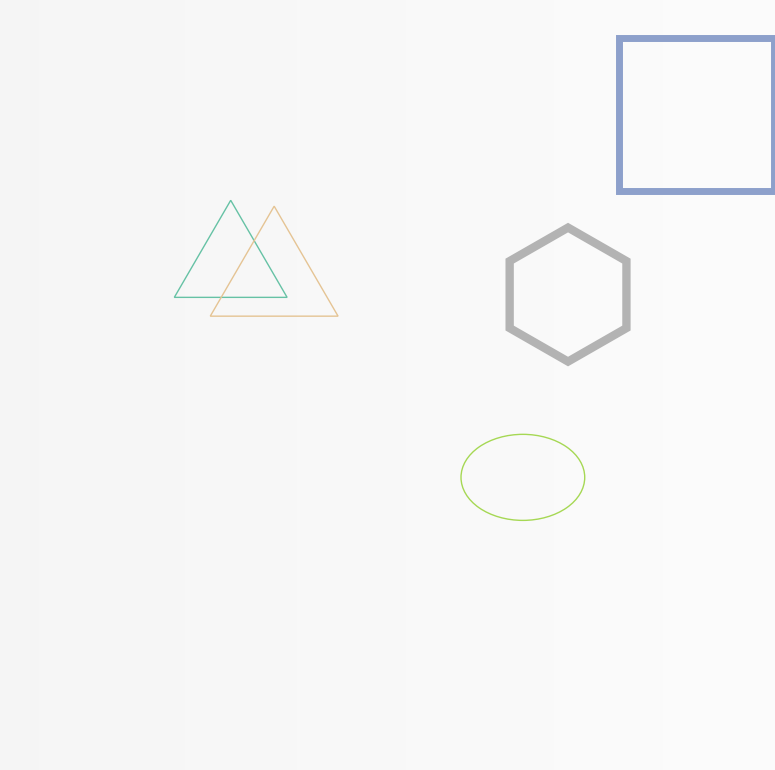[{"shape": "triangle", "thickness": 0.5, "radius": 0.42, "center": [0.298, 0.656]}, {"shape": "square", "thickness": 2.5, "radius": 0.5, "center": [0.899, 0.852]}, {"shape": "oval", "thickness": 0.5, "radius": 0.4, "center": [0.675, 0.38]}, {"shape": "triangle", "thickness": 0.5, "radius": 0.48, "center": [0.354, 0.637]}, {"shape": "hexagon", "thickness": 3, "radius": 0.43, "center": [0.733, 0.617]}]